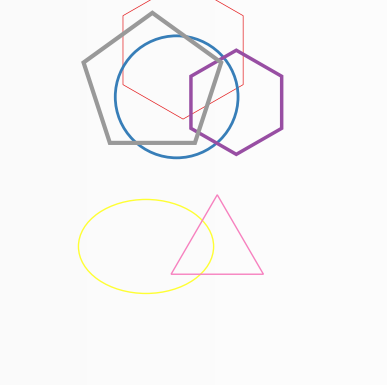[{"shape": "hexagon", "thickness": 0.5, "radius": 0.9, "center": [0.472, 0.87]}, {"shape": "circle", "thickness": 2, "radius": 0.79, "center": [0.456, 0.748]}, {"shape": "hexagon", "thickness": 2.5, "radius": 0.68, "center": [0.61, 0.734]}, {"shape": "oval", "thickness": 1, "radius": 0.87, "center": [0.377, 0.36]}, {"shape": "triangle", "thickness": 1, "radius": 0.69, "center": [0.561, 0.357]}, {"shape": "pentagon", "thickness": 3, "radius": 0.93, "center": [0.393, 0.78]}]